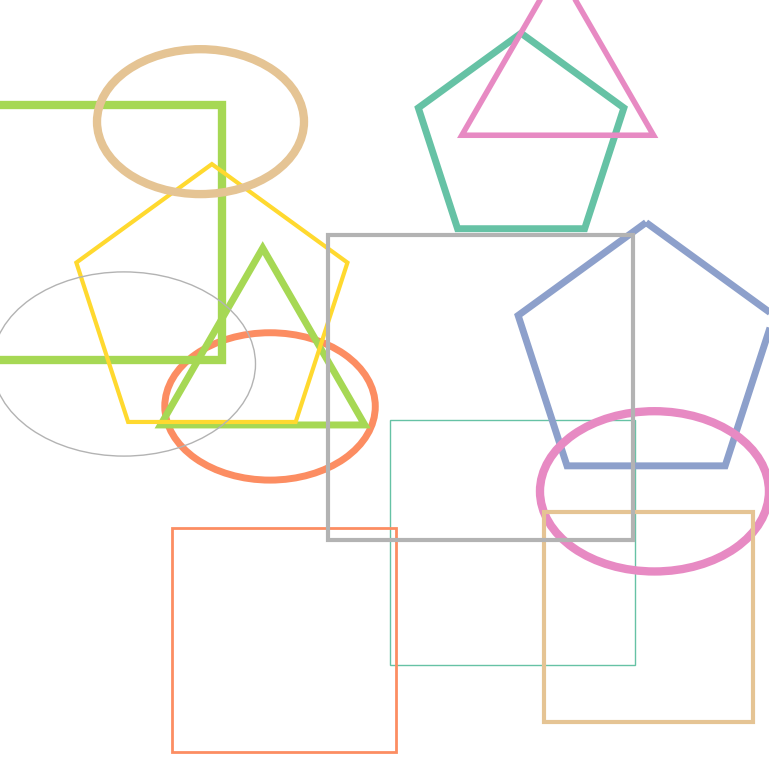[{"shape": "square", "thickness": 0.5, "radius": 0.8, "center": [0.666, 0.296]}, {"shape": "pentagon", "thickness": 2.5, "radius": 0.7, "center": [0.677, 0.817]}, {"shape": "square", "thickness": 1, "radius": 0.73, "center": [0.369, 0.169]}, {"shape": "oval", "thickness": 2.5, "radius": 0.68, "center": [0.351, 0.472]}, {"shape": "pentagon", "thickness": 2.5, "radius": 0.87, "center": [0.839, 0.536]}, {"shape": "oval", "thickness": 3, "radius": 0.74, "center": [0.85, 0.362]}, {"shape": "triangle", "thickness": 2, "radius": 0.72, "center": [0.724, 0.896]}, {"shape": "square", "thickness": 3, "radius": 0.83, "center": [0.123, 0.698]}, {"shape": "triangle", "thickness": 2.5, "radius": 0.77, "center": [0.341, 0.525]}, {"shape": "pentagon", "thickness": 1.5, "radius": 0.93, "center": [0.275, 0.602]}, {"shape": "square", "thickness": 1.5, "radius": 0.68, "center": [0.842, 0.199]}, {"shape": "oval", "thickness": 3, "radius": 0.67, "center": [0.26, 0.842]}, {"shape": "oval", "thickness": 0.5, "radius": 0.85, "center": [0.161, 0.527]}, {"shape": "square", "thickness": 1.5, "radius": 0.99, "center": [0.624, 0.497]}]